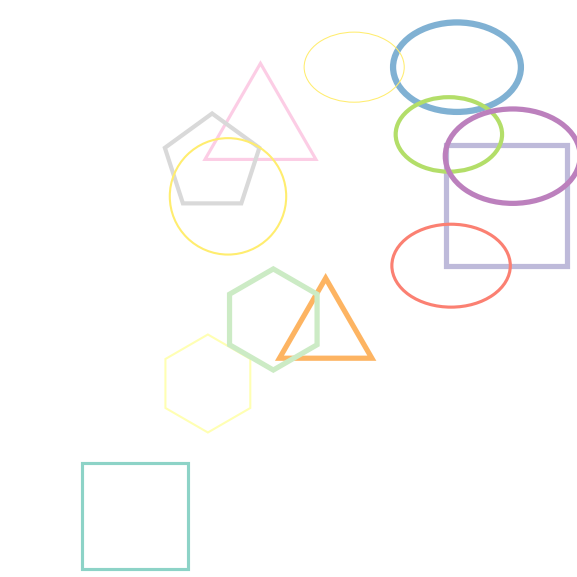[{"shape": "square", "thickness": 1.5, "radius": 0.46, "center": [0.235, 0.105]}, {"shape": "hexagon", "thickness": 1, "radius": 0.42, "center": [0.36, 0.335]}, {"shape": "square", "thickness": 2.5, "radius": 0.52, "center": [0.877, 0.643]}, {"shape": "oval", "thickness": 1.5, "radius": 0.51, "center": [0.781, 0.539]}, {"shape": "oval", "thickness": 3, "radius": 0.55, "center": [0.791, 0.883]}, {"shape": "triangle", "thickness": 2.5, "radius": 0.46, "center": [0.564, 0.425]}, {"shape": "oval", "thickness": 2, "radius": 0.46, "center": [0.777, 0.766]}, {"shape": "triangle", "thickness": 1.5, "radius": 0.55, "center": [0.451, 0.779]}, {"shape": "pentagon", "thickness": 2, "radius": 0.43, "center": [0.367, 0.717]}, {"shape": "oval", "thickness": 2.5, "radius": 0.58, "center": [0.888, 0.729]}, {"shape": "hexagon", "thickness": 2.5, "radius": 0.44, "center": [0.473, 0.446]}, {"shape": "oval", "thickness": 0.5, "radius": 0.43, "center": [0.613, 0.883]}, {"shape": "circle", "thickness": 1, "radius": 0.5, "center": [0.395, 0.659]}]